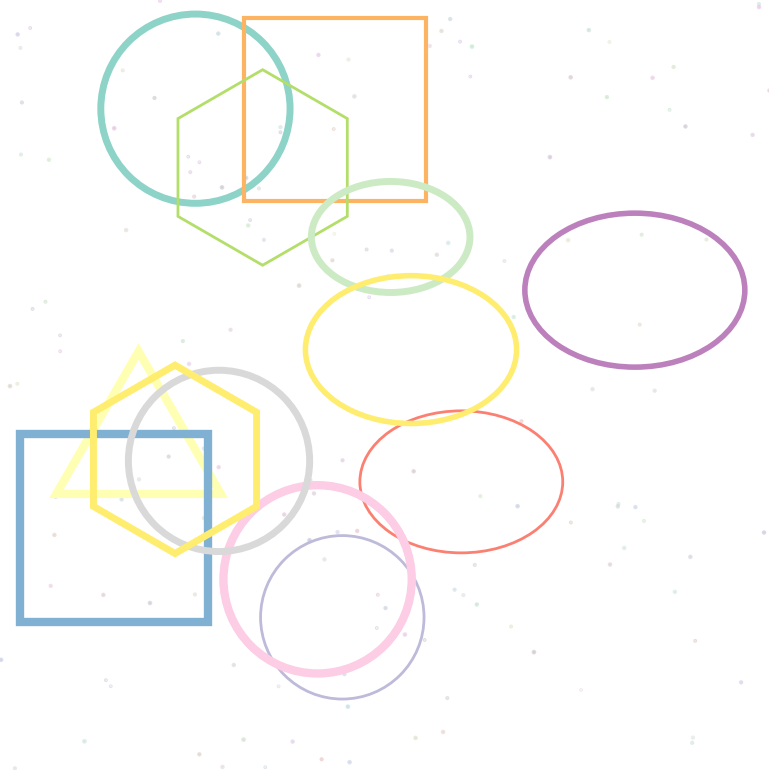[{"shape": "circle", "thickness": 2.5, "radius": 0.61, "center": [0.254, 0.859]}, {"shape": "triangle", "thickness": 3, "radius": 0.62, "center": [0.18, 0.42]}, {"shape": "circle", "thickness": 1, "radius": 0.53, "center": [0.445, 0.198]}, {"shape": "oval", "thickness": 1, "radius": 0.66, "center": [0.599, 0.374]}, {"shape": "square", "thickness": 3, "radius": 0.61, "center": [0.148, 0.314]}, {"shape": "square", "thickness": 1.5, "radius": 0.59, "center": [0.435, 0.857]}, {"shape": "hexagon", "thickness": 1, "radius": 0.63, "center": [0.341, 0.783]}, {"shape": "circle", "thickness": 3, "radius": 0.61, "center": [0.412, 0.248]}, {"shape": "circle", "thickness": 2.5, "radius": 0.59, "center": [0.284, 0.401]}, {"shape": "oval", "thickness": 2, "radius": 0.71, "center": [0.824, 0.623]}, {"shape": "oval", "thickness": 2.5, "radius": 0.51, "center": [0.507, 0.692]}, {"shape": "hexagon", "thickness": 2.5, "radius": 0.61, "center": [0.227, 0.403]}, {"shape": "oval", "thickness": 2, "radius": 0.69, "center": [0.534, 0.546]}]